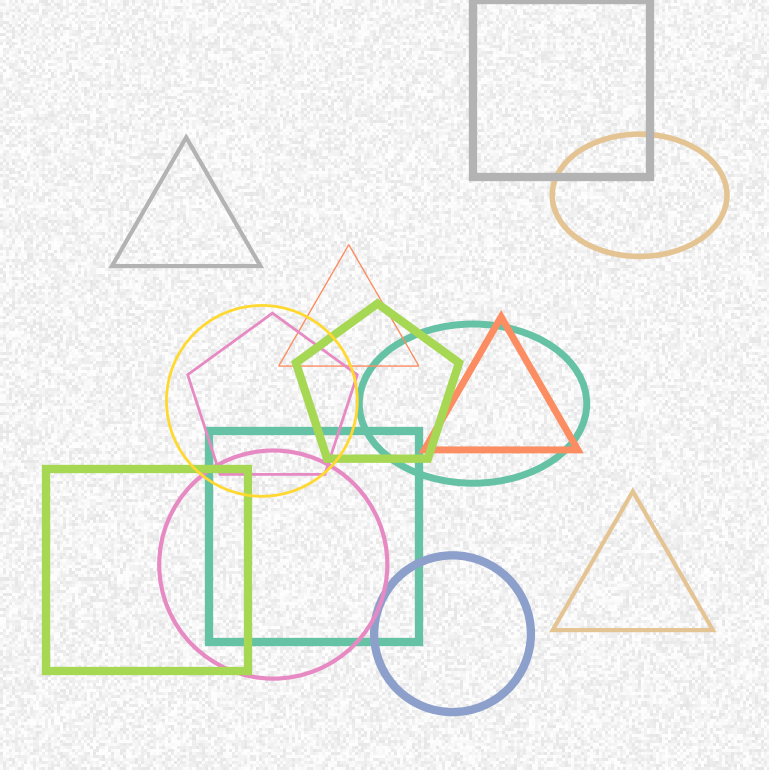[{"shape": "oval", "thickness": 2.5, "radius": 0.74, "center": [0.614, 0.476]}, {"shape": "square", "thickness": 3, "radius": 0.68, "center": [0.407, 0.303]}, {"shape": "triangle", "thickness": 2.5, "radius": 0.58, "center": [0.651, 0.473]}, {"shape": "triangle", "thickness": 0.5, "radius": 0.53, "center": [0.453, 0.577]}, {"shape": "circle", "thickness": 3, "radius": 0.51, "center": [0.588, 0.177]}, {"shape": "pentagon", "thickness": 1, "radius": 0.58, "center": [0.354, 0.478]}, {"shape": "circle", "thickness": 1.5, "radius": 0.74, "center": [0.355, 0.267]}, {"shape": "square", "thickness": 3, "radius": 0.66, "center": [0.191, 0.26]}, {"shape": "pentagon", "thickness": 3, "radius": 0.56, "center": [0.49, 0.494]}, {"shape": "circle", "thickness": 1, "radius": 0.62, "center": [0.34, 0.479]}, {"shape": "oval", "thickness": 2, "radius": 0.57, "center": [0.831, 0.746]}, {"shape": "triangle", "thickness": 1.5, "radius": 0.6, "center": [0.822, 0.242]}, {"shape": "triangle", "thickness": 1.5, "radius": 0.56, "center": [0.242, 0.71]}, {"shape": "square", "thickness": 3, "radius": 0.58, "center": [0.729, 0.885]}]